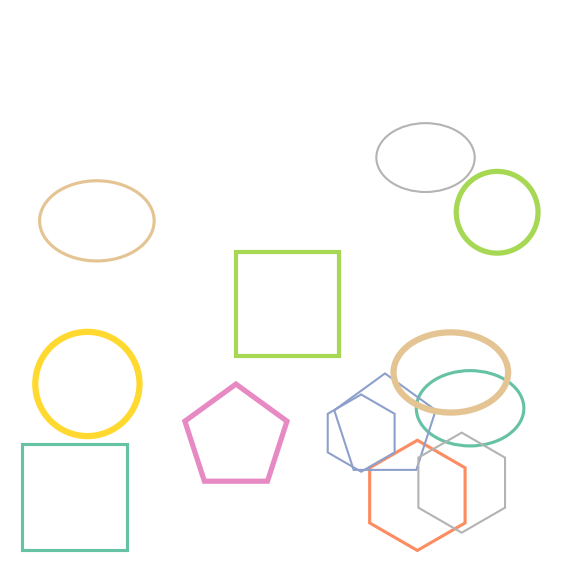[{"shape": "oval", "thickness": 1.5, "radius": 0.47, "center": [0.814, 0.292]}, {"shape": "square", "thickness": 1.5, "radius": 0.46, "center": [0.129, 0.138]}, {"shape": "hexagon", "thickness": 1.5, "radius": 0.48, "center": [0.723, 0.141]}, {"shape": "pentagon", "thickness": 1, "radius": 0.46, "center": [0.667, 0.26]}, {"shape": "hexagon", "thickness": 1, "radius": 0.33, "center": [0.625, 0.249]}, {"shape": "pentagon", "thickness": 2.5, "radius": 0.46, "center": [0.409, 0.241]}, {"shape": "circle", "thickness": 2.5, "radius": 0.35, "center": [0.861, 0.632]}, {"shape": "square", "thickness": 2, "radius": 0.45, "center": [0.498, 0.472]}, {"shape": "circle", "thickness": 3, "radius": 0.45, "center": [0.151, 0.334]}, {"shape": "oval", "thickness": 1.5, "radius": 0.5, "center": [0.168, 0.617]}, {"shape": "oval", "thickness": 3, "radius": 0.5, "center": [0.781, 0.354]}, {"shape": "oval", "thickness": 1, "radius": 0.43, "center": [0.737, 0.726]}, {"shape": "hexagon", "thickness": 1, "radius": 0.43, "center": [0.799, 0.163]}]